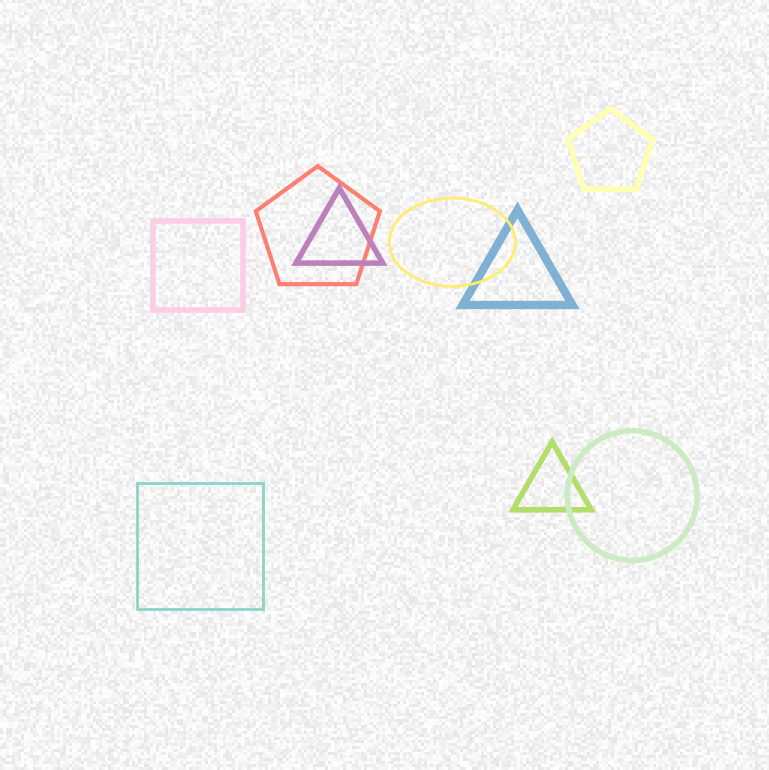[{"shape": "square", "thickness": 1, "radius": 0.41, "center": [0.26, 0.291]}, {"shape": "pentagon", "thickness": 2, "radius": 0.29, "center": [0.793, 0.801]}, {"shape": "pentagon", "thickness": 1.5, "radius": 0.42, "center": [0.413, 0.7]}, {"shape": "triangle", "thickness": 3, "radius": 0.41, "center": [0.672, 0.645]}, {"shape": "triangle", "thickness": 2, "radius": 0.29, "center": [0.717, 0.367]}, {"shape": "square", "thickness": 2, "radius": 0.29, "center": [0.257, 0.655]}, {"shape": "triangle", "thickness": 2, "radius": 0.33, "center": [0.441, 0.691]}, {"shape": "circle", "thickness": 2, "radius": 0.42, "center": [0.821, 0.356]}, {"shape": "oval", "thickness": 1, "radius": 0.41, "center": [0.587, 0.685]}]